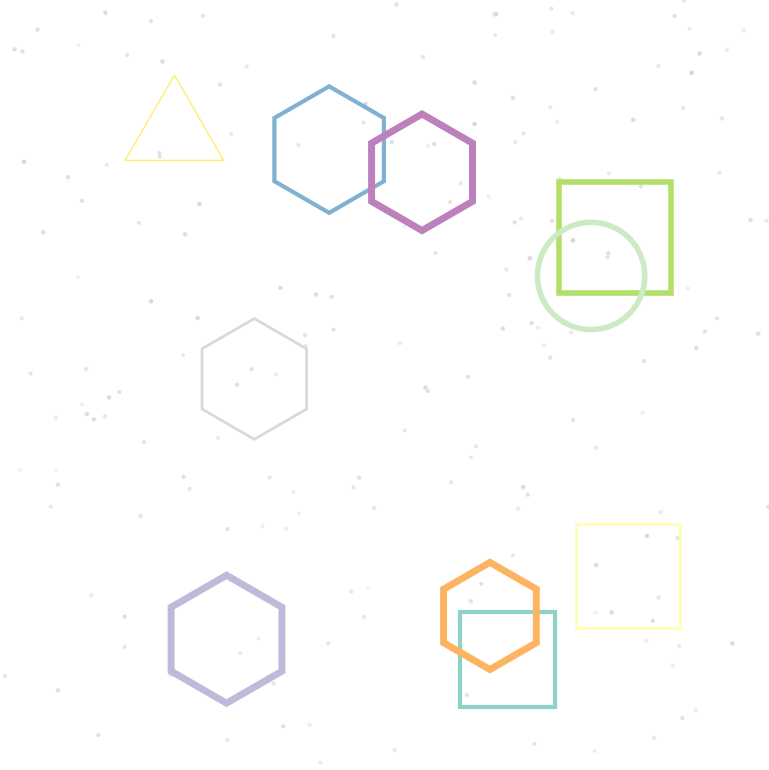[{"shape": "square", "thickness": 1.5, "radius": 0.31, "center": [0.659, 0.143]}, {"shape": "square", "thickness": 1, "radius": 0.34, "center": [0.815, 0.252]}, {"shape": "hexagon", "thickness": 2.5, "radius": 0.42, "center": [0.294, 0.17]}, {"shape": "hexagon", "thickness": 1.5, "radius": 0.41, "center": [0.427, 0.806]}, {"shape": "hexagon", "thickness": 2.5, "radius": 0.35, "center": [0.636, 0.2]}, {"shape": "square", "thickness": 2, "radius": 0.36, "center": [0.799, 0.692]}, {"shape": "hexagon", "thickness": 1, "radius": 0.39, "center": [0.33, 0.508]}, {"shape": "hexagon", "thickness": 2.5, "radius": 0.38, "center": [0.548, 0.776]}, {"shape": "circle", "thickness": 2, "radius": 0.35, "center": [0.768, 0.642]}, {"shape": "triangle", "thickness": 0.5, "radius": 0.37, "center": [0.227, 0.829]}]